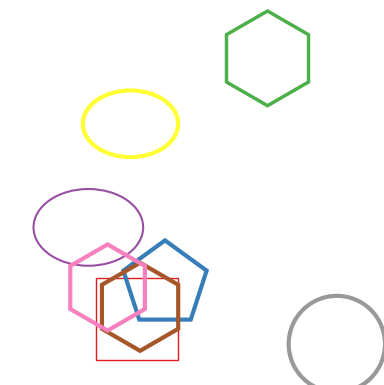[{"shape": "square", "thickness": 1, "radius": 0.53, "center": [0.357, 0.171]}, {"shape": "pentagon", "thickness": 3, "radius": 0.57, "center": [0.429, 0.262]}, {"shape": "hexagon", "thickness": 2.5, "radius": 0.61, "center": [0.695, 0.848]}, {"shape": "oval", "thickness": 1.5, "radius": 0.71, "center": [0.229, 0.409]}, {"shape": "oval", "thickness": 3, "radius": 0.62, "center": [0.339, 0.678]}, {"shape": "hexagon", "thickness": 3, "radius": 0.57, "center": [0.364, 0.203]}, {"shape": "hexagon", "thickness": 3, "radius": 0.56, "center": [0.279, 0.253]}, {"shape": "circle", "thickness": 3, "radius": 0.63, "center": [0.875, 0.107]}]